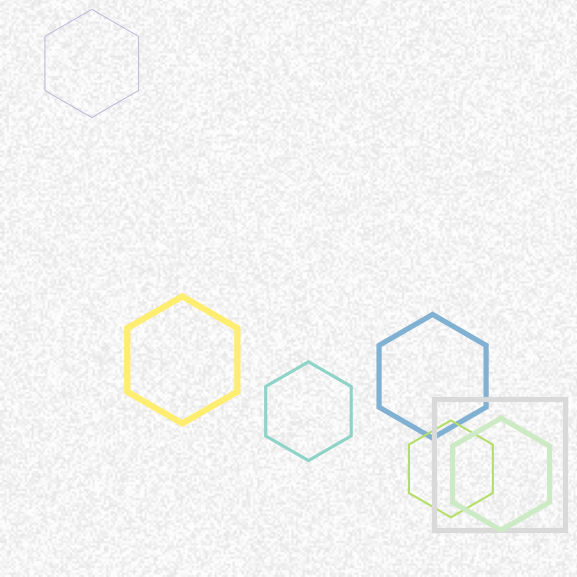[{"shape": "hexagon", "thickness": 1.5, "radius": 0.43, "center": [0.534, 0.287]}, {"shape": "hexagon", "thickness": 0.5, "radius": 0.47, "center": [0.159, 0.889]}, {"shape": "hexagon", "thickness": 2.5, "radius": 0.54, "center": [0.749, 0.348]}, {"shape": "hexagon", "thickness": 1, "radius": 0.42, "center": [0.781, 0.187]}, {"shape": "square", "thickness": 2.5, "radius": 0.57, "center": [0.865, 0.194]}, {"shape": "hexagon", "thickness": 2.5, "radius": 0.49, "center": [0.868, 0.178]}, {"shape": "hexagon", "thickness": 3, "radius": 0.55, "center": [0.316, 0.376]}]